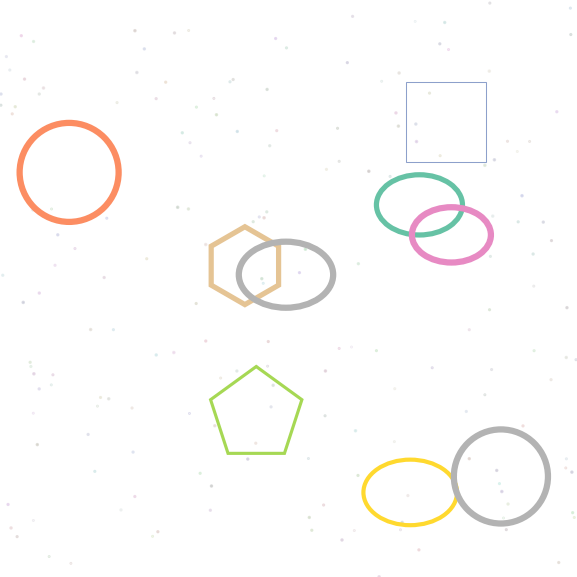[{"shape": "oval", "thickness": 2.5, "radius": 0.37, "center": [0.726, 0.644]}, {"shape": "circle", "thickness": 3, "radius": 0.43, "center": [0.12, 0.701]}, {"shape": "square", "thickness": 0.5, "radius": 0.35, "center": [0.772, 0.788]}, {"shape": "oval", "thickness": 3, "radius": 0.34, "center": [0.782, 0.592]}, {"shape": "pentagon", "thickness": 1.5, "radius": 0.42, "center": [0.444, 0.281]}, {"shape": "oval", "thickness": 2, "radius": 0.41, "center": [0.71, 0.146]}, {"shape": "hexagon", "thickness": 2.5, "radius": 0.34, "center": [0.424, 0.539]}, {"shape": "circle", "thickness": 3, "radius": 0.41, "center": [0.867, 0.174]}, {"shape": "oval", "thickness": 3, "radius": 0.41, "center": [0.495, 0.523]}]